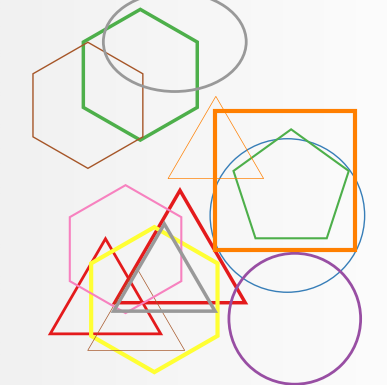[{"shape": "triangle", "thickness": 2, "radius": 0.82, "center": [0.272, 0.215]}, {"shape": "triangle", "thickness": 2.5, "radius": 0.97, "center": [0.464, 0.311]}, {"shape": "circle", "thickness": 1, "radius": 1.0, "center": [0.742, 0.44]}, {"shape": "pentagon", "thickness": 1.5, "radius": 0.78, "center": [0.751, 0.508]}, {"shape": "hexagon", "thickness": 2.5, "radius": 0.85, "center": [0.362, 0.806]}, {"shape": "circle", "thickness": 2, "radius": 0.85, "center": [0.761, 0.172]}, {"shape": "triangle", "thickness": 0.5, "radius": 0.71, "center": [0.557, 0.607]}, {"shape": "square", "thickness": 3, "radius": 0.9, "center": [0.735, 0.531]}, {"shape": "hexagon", "thickness": 3, "radius": 0.94, "center": [0.398, 0.222]}, {"shape": "hexagon", "thickness": 1, "radius": 0.82, "center": [0.227, 0.726]}, {"shape": "triangle", "thickness": 0.5, "radius": 0.72, "center": [0.352, 0.162]}, {"shape": "hexagon", "thickness": 1.5, "radius": 0.83, "center": [0.324, 0.353]}, {"shape": "triangle", "thickness": 2.5, "radius": 0.76, "center": [0.424, 0.267]}, {"shape": "oval", "thickness": 2, "radius": 0.92, "center": [0.451, 0.891]}]